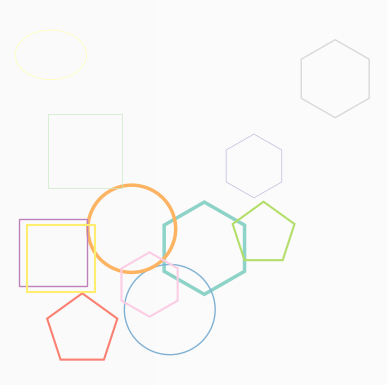[{"shape": "hexagon", "thickness": 2.5, "radius": 0.6, "center": [0.527, 0.355]}, {"shape": "oval", "thickness": 0.5, "radius": 0.46, "center": [0.131, 0.858]}, {"shape": "hexagon", "thickness": 0.5, "radius": 0.41, "center": [0.655, 0.569]}, {"shape": "pentagon", "thickness": 1.5, "radius": 0.48, "center": [0.212, 0.143]}, {"shape": "circle", "thickness": 1, "radius": 0.59, "center": [0.438, 0.196]}, {"shape": "circle", "thickness": 2.5, "radius": 0.57, "center": [0.34, 0.406]}, {"shape": "pentagon", "thickness": 1.5, "radius": 0.42, "center": [0.68, 0.392]}, {"shape": "hexagon", "thickness": 1.5, "radius": 0.42, "center": [0.386, 0.261]}, {"shape": "hexagon", "thickness": 1, "radius": 0.51, "center": [0.865, 0.796]}, {"shape": "square", "thickness": 1, "radius": 0.44, "center": [0.136, 0.344]}, {"shape": "square", "thickness": 0.5, "radius": 0.48, "center": [0.219, 0.608]}, {"shape": "square", "thickness": 1.5, "radius": 0.44, "center": [0.158, 0.329]}]